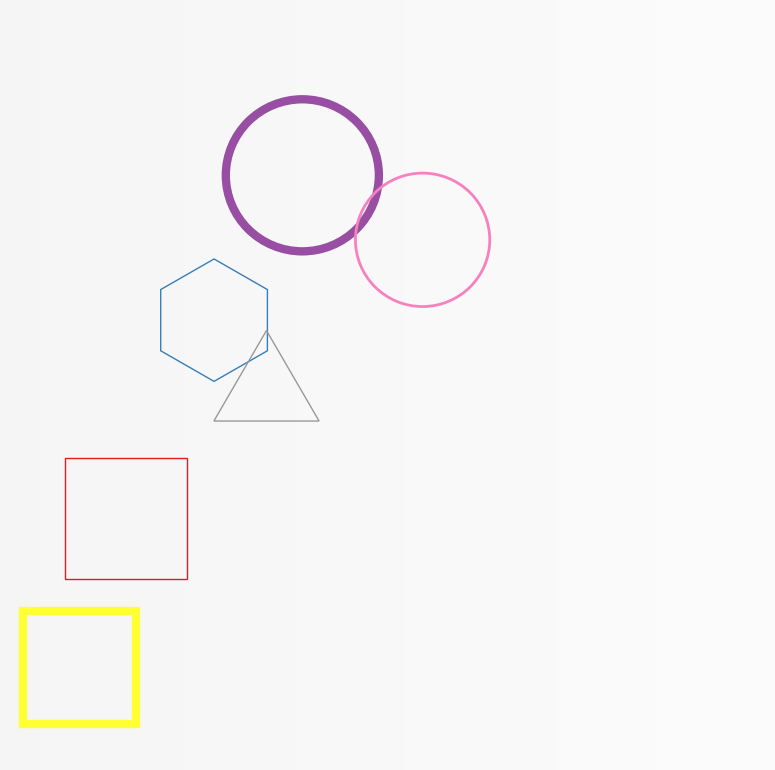[{"shape": "square", "thickness": 0.5, "radius": 0.39, "center": [0.162, 0.327]}, {"shape": "hexagon", "thickness": 0.5, "radius": 0.4, "center": [0.276, 0.584]}, {"shape": "circle", "thickness": 3, "radius": 0.49, "center": [0.39, 0.772]}, {"shape": "square", "thickness": 3, "radius": 0.36, "center": [0.103, 0.133]}, {"shape": "circle", "thickness": 1, "radius": 0.43, "center": [0.545, 0.689]}, {"shape": "triangle", "thickness": 0.5, "radius": 0.39, "center": [0.344, 0.492]}]